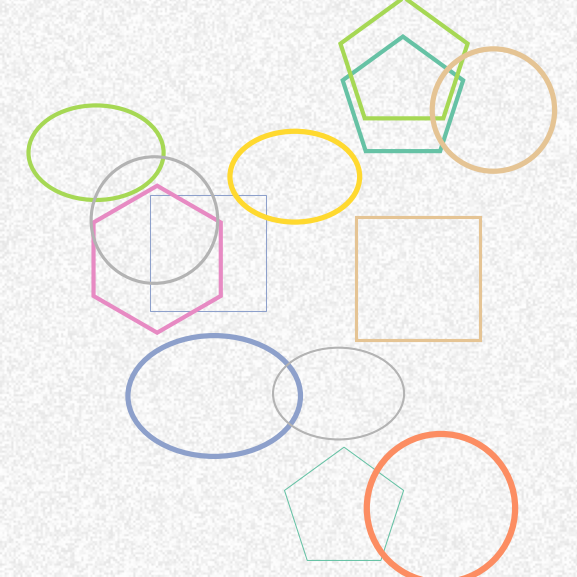[{"shape": "pentagon", "thickness": 2, "radius": 0.55, "center": [0.698, 0.826]}, {"shape": "pentagon", "thickness": 0.5, "radius": 0.54, "center": [0.596, 0.116]}, {"shape": "circle", "thickness": 3, "radius": 0.64, "center": [0.764, 0.119]}, {"shape": "oval", "thickness": 2.5, "radius": 0.75, "center": [0.371, 0.313]}, {"shape": "square", "thickness": 0.5, "radius": 0.5, "center": [0.36, 0.561]}, {"shape": "hexagon", "thickness": 2, "radius": 0.64, "center": [0.272, 0.55]}, {"shape": "oval", "thickness": 2, "radius": 0.58, "center": [0.166, 0.735]}, {"shape": "pentagon", "thickness": 2, "radius": 0.58, "center": [0.7, 0.888]}, {"shape": "oval", "thickness": 2.5, "radius": 0.56, "center": [0.51, 0.693]}, {"shape": "square", "thickness": 1.5, "radius": 0.53, "center": [0.724, 0.518]}, {"shape": "circle", "thickness": 2.5, "radius": 0.53, "center": [0.854, 0.809]}, {"shape": "circle", "thickness": 1.5, "radius": 0.55, "center": [0.267, 0.618]}, {"shape": "oval", "thickness": 1, "radius": 0.57, "center": [0.586, 0.318]}]